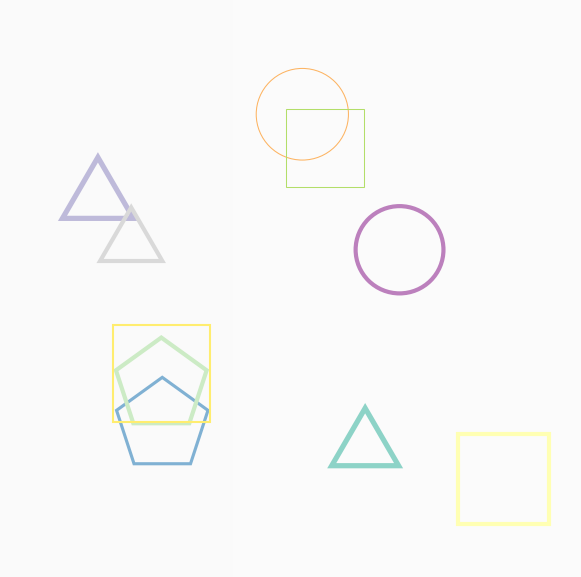[{"shape": "triangle", "thickness": 2.5, "radius": 0.33, "center": [0.628, 0.226]}, {"shape": "square", "thickness": 2, "radius": 0.39, "center": [0.866, 0.17]}, {"shape": "triangle", "thickness": 2.5, "radius": 0.35, "center": [0.168, 0.656]}, {"shape": "pentagon", "thickness": 1.5, "radius": 0.41, "center": [0.279, 0.263]}, {"shape": "circle", "thickness": 0.5, "radius": 0.4, "center": [0.52, 0.801]}, {"shape": "square", "thickness": 0.5, "radius": 0.34, "center": [0.559, 0.742]}, {"shape": "triangle", "thickness": 2, "radius": 0.31, "center": [0.226, 0.578]}, {"shape": "circle", "thickness": 2, "radius": 0.38, "center": [0.687, 0.567]}, {"shape": "pentagon", "thickness": 2, "radius": 0.41, "center": [0.278, 0.333]}, {"shape": "square", "thickness": 1, "radius": 0.42, "center": [0.278, 0.352]}]